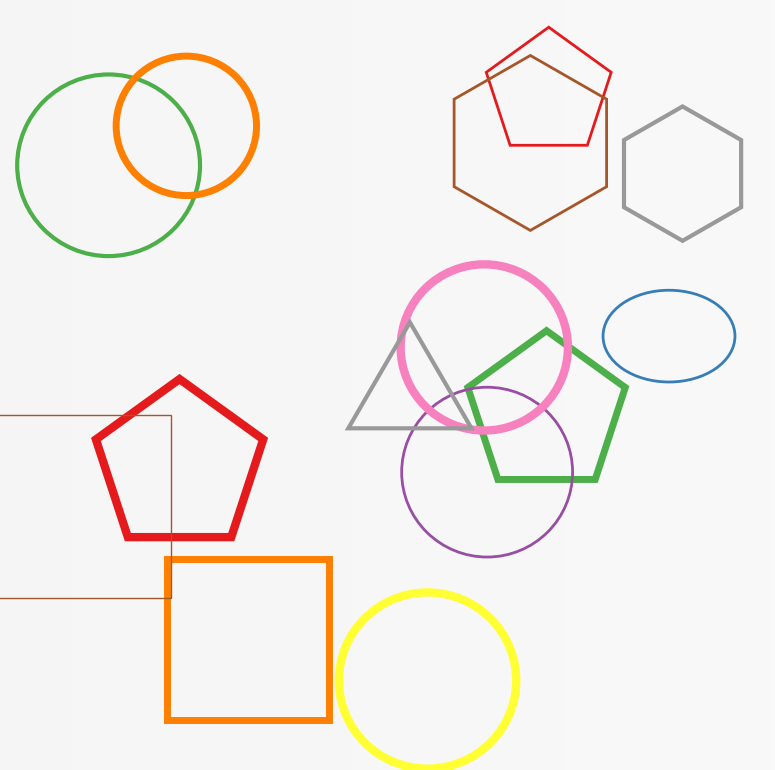[{"shape": "pentagon", "thickness": 1, "radius": 0.42, "center": [0.708, 0.88]}, {"shape": "pentagon", "thickness": 3, "radius": 0.57, "center": [0.232, 0.394]}, {"shape": "oval", "thickness": 1, "radius": 0.43, "center": [0.863, 0.563]}, {"shape": "pentagon", "thickness": 2.5, "radius": 0.53, "center": [0.705, 0.464]}, {"shape": "circle", "thickness": 1.5, "radius": 0.59, "center": [0.14, 0.785]}, {"shape": "circle", "thickness": 1, "radius": 0.55, "center": [0.629, 0.387]}, {"shape": "square", "thickness": 2.5, "radius": 0.52, "center": [0.32, 0.169]}, {"shape": "circle", "thickness": 2.5, "radius": 0.45, "center": [0.24, 0.837]}, {"shape": "circle", "thickness": 3, "radius": 0.57, "center": [0.552, 0.116]}, {"shape": "square", "thickness": 0.5, "radius": 0.59, "center": [0.102, 0.342]}, {"shape": "hexagon", "thickness": 1, "radius": 0.57, "center": [0.684, 0.814]}, {"shape": "circle", "thickness": 3, "radius": 0.54, "center": [0.625, 0.549]}, {"shape": "triangle", "thickness": 1.5, "radius": 0.46, "center": [0.529, 0.49]}, {"shape": "hexagon", "thickness": 1.5, "radius": 0.44, "center": [0.881, 0.775]}]